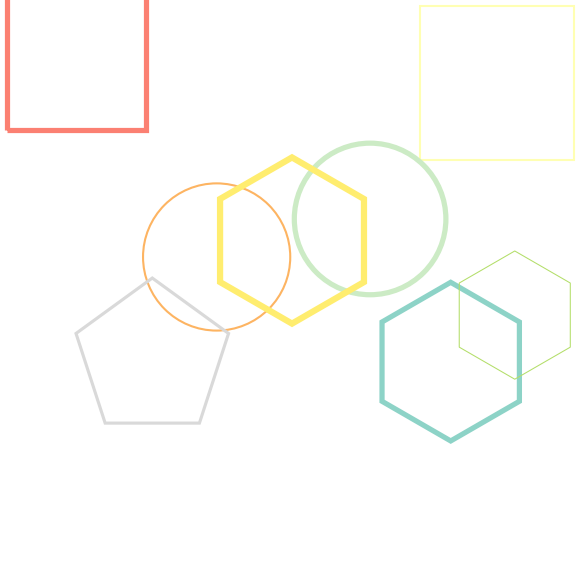[{"shape": "hexagon", "thickness": 2.5, "radius": 0.69, "center": [0.78, 0.373]}, {"shape": "square", "thickness": 1, "radius": 0.67, "center": [0.86, 0.856]}, {"shape": "square", "thickness": 2.5, "radius": 0.6, "center": [0.133, 0.894]}, {"shape": "circle", "thickness": 1, "radius": 0.64, "center": [0.375, 0.554]}, {"shape": "hexagon", "thickness": 0.5, "radius": 0.56, "center": [0.891, 0.454]}, {"shape": "pentagon", "thickness": 1.5, "radius": 0.69, "center": [0.264, 0.379]}, {"shape": "circle", "thickness": 2.5, "radius": 0.66, "center": [0.641, 0.62]}, {"shape": "hexagon", "thickness": 3, "radius": 0.72, "center": [0.506, 0.583]}]